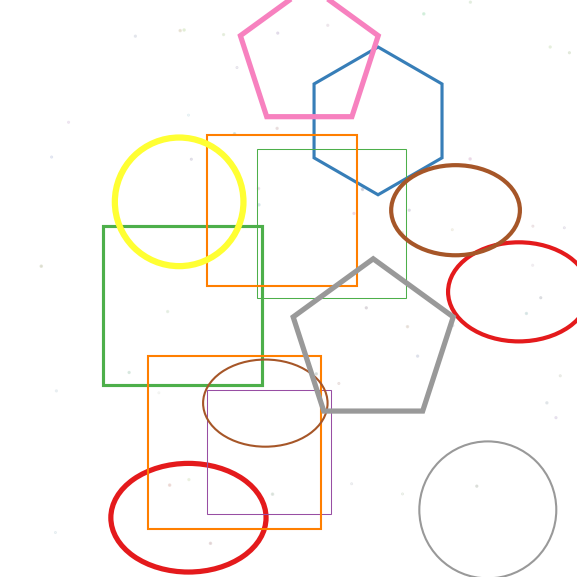[{"shape": "oval", "thickness": 2.5, "radius": 0.67, "center": [0.326, 0.103]}, {"shape": "oval", "thickness": 2, "radius": 0.61, "center": [0.898, 0.494]}, {"shape": "hexagon", "thickness": 1.5, "radius": 0.64, "center": [0.655, 0.79]}, {"shape": "square", "thickness": 0.5, "radius": 0.64, "center": [0.575, 0.612]}, {"shape": "square", "thickness": 1.5, "radius": 0.69, "center": [0.316, 0.471]}, {"shape": "square", "thickness": 0.5, "radius": 0.54, "center": [0.466, 0.217]}, {"shape": "square", "thickness": 1, "radius": 0.65, "center": [0.488, 0.634]}, {"shape": "square", "thickness": 1, "radius": 0.75, "center": [0.406, 0.233]}, {"shape": "circle", "thickness": 3, "radius": 0.56, "center": [0.31, 0.65]}, {"shape": "oval", "thickness": 2, "radius": 0.56, "center": [0.789, 0.635]}, {"shape": "oval", "thickness": 1, "radius": 0.54, "center": [0.459, 0.301]}, {"shape": "pentagon", "thickness": 2.5, "radius": 0.63, "center": [0.536, 0.899]}, {"shape": "pentagon", "thickness": 2.5, "radius": 0.73, "center": [0.646, 0.405]}, {"shape": "circle", "thickness": 1, "radius": 0.59, "center": [0.845, 0.116]}]